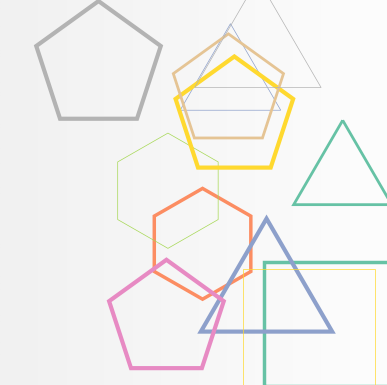[{"shape": "square", "thickness": 2.5, "radius": 0.8, "center": [0.842, 0.158]}, {"shape": "triangle", "thickness": 2, "radius": 0.73, "center": [0.884, 0.541]}, {"shape": "hexagon", "thickness": 2.5, "radius": 0.72, "center": [0.523, 0.367]}, {"shape": "triangle", "thickness": 3, "radius": 0.98, "center": [0.688, 0.237]}, {"shape": "triangle", "thickness": 0.5, "radius": 0.75, "center": [0.595, 0.789]}, {"shape": "pentagon", "thickness": 3, "radius": 0.78, "center": [0.429, 0.17]}, {"shape": "hexagon", "thickness": 0.5, "radius": 0.75, "center": [0.433, 0.505]}, {"shape": "pentagon", "thickness": 3, "radius": 0.8, "center": [0.605, 0.694]}, {"shape": "square", "thickness": 0.5, "radius": 0.86, "center": [0.798, 0.131]}, {"shape": "pentagon", "thickness": 2, "radius": 0.75, "center": [0.589, 0.763]}, {"shape": "pentagon", "thickness": 3, "radius": 0.84, "center": [0.254, 0.828]}, {"shape": "triangle", "thickness": 0.5, "radius": 0.94, "center": [0.666, 0.867]}]